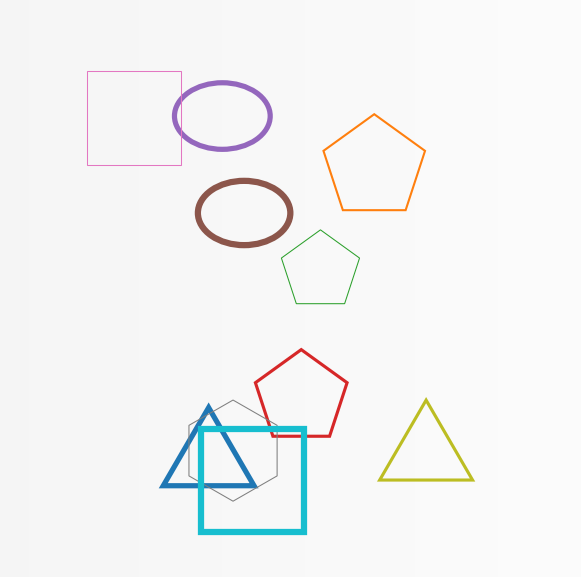[{"shape": "triangle", "thickness": 2.5, "radius": 0.45, "center": [0.359, 0.203]}, {"shape": "pentagon", "thickness": 1, "radius": 0.46, "center": [0.644, 0.71]}, {"shape": "pentagon", "thickness": 0.5, "radius": 0.35, "center": [0.551, 0.53]}, {"shape": "pentagon", "thickness": 1.5, "radius": 0.41, "center": [0.518, 0.311]}, {"shape": "oval", "thickness": 2.5, "radius": 0.41, "center": [0.383, 0.798]}, {"shape": "oval", "thickness": 3, "radius": 0.4, "center": [0.42, 0.63]}, {"shape": "square", "thickness": 0.5, "radius": 0.41, "center": [0.231, 0.795]}, {"shape": "hexagon", "thickness": 0.5, "radius": 0.44, "center": [0.401, 0.219]}, {"shape": "triangle", "thickness": 1.5, "radius": 0.46, "center": [0.733, 0.214]}, {"shape": "square", "thickness": 3, "radius": 0.44, "center": [0.435, 0.167]}]